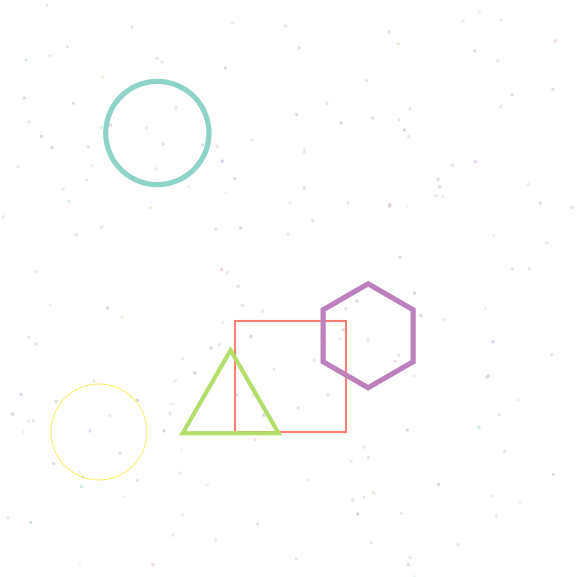[{"shape": "circle", "thickness": 2.5, "radius": 0.45, "center": [0.272, 0.769]}, {"shape": "square", "thickness": 1, "radius": 0.48, "center": [0.503, 0.347]}, {"shape": "triangle", "thickness": 2, "radius": 0.48, "center": [0.399, 0.297]}, {"shape": "hexagon", "thickness": 2.5, "radius": 0.45, "center": [0.637, 0.418]}, {"shape": "circle", "thickness": 0.5, "radius": 0.42, "center": [0.171, 0.251]}]